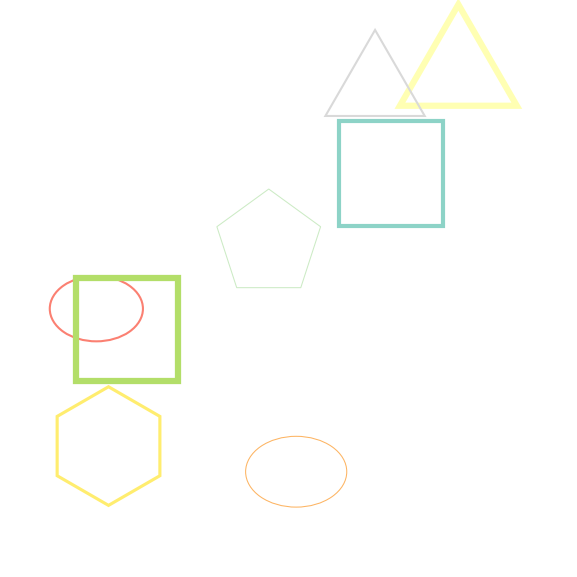[{"shape": "square", "thickness": 2, "radius": 0.45, "center": [0.677, 0.699]}, {"shape": "triangle", "thickness": 3, "radius": 0.58, "center": [0.794, 0.874]}, {"shape": "oval", "thickness": 1, "radius": 0.4, "center": [0.167, 0.465]}, {"shape": "oval", "thickness": 0.5, "radius": 0.44, "center": [0.513, 0.182]}, {"shape": "square", "thickness": 3, "radius": 0.44, "center": [0.22, 0.428]}, {"shape": "triangle", "thickness": 1, "radius": 0.5, "center": [0.649, 0.848]}, {"shape": "pentagon", "thickness": 0.5, "radius": 0.47, "center": [0.465, 0.577]}, {"shape": "hexagon", "thickness": 1.5, "radius": 0.51, "center": [0.188, 0.227]}]